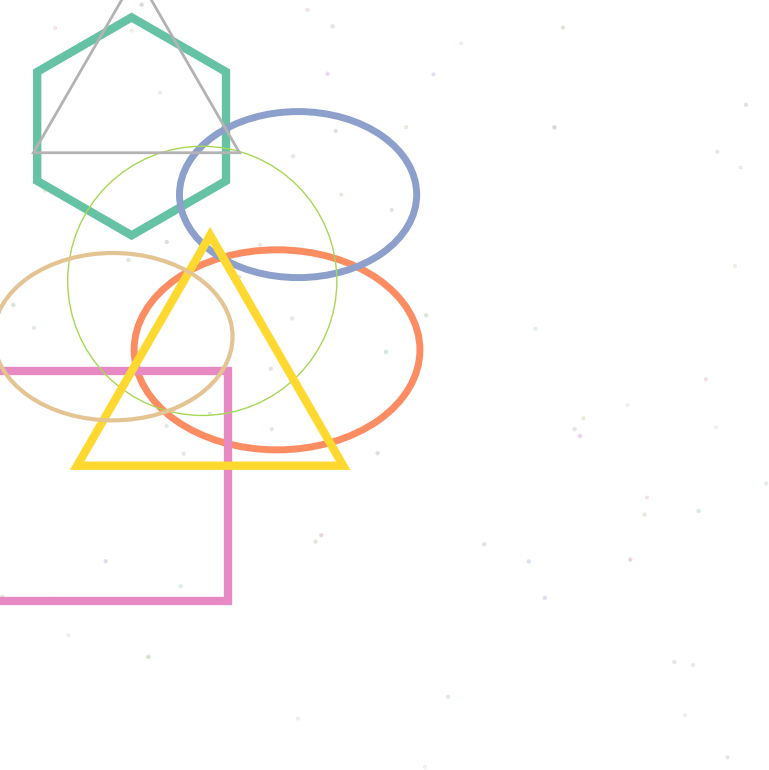[{"shape": "hexagon", "thickness": 3, "radius": 0.71, "center": [0.171, 0.836]}, {"shape": "oval", "thickness": 2.5, "radius": 0.93, "center": [0.36, 0.546]}, {"shape": "oval", "thickness": 2.5, "radius": 0.77, "center": [0.387, 0.747]}, {"shape": "square", "thickness": 3, "radius": 0.75, "center": [0.147, 0.369]}, {"shape": "circle", "thickness": 0.5, "radius": 0.87, "center": [0.263, 0.635]}, {"shape": "triangle", "thickness": 3, "radius": 1.0, "center": [0.273, 0.495]}, {"shape": "oval", "thickness": 1.5, "radius": 0.78, "center": [0.147, 0.563]}, {"shape": "triangle", "thickness": 1, "radius": 0.77, "center": [0.177, 0.879]}]